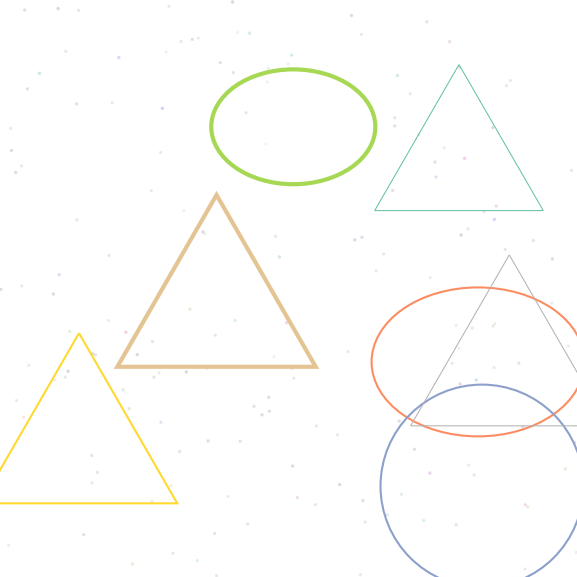[{"shape": "triangle", "thickness": 0.5, "radius": 0.84, "center": [0.795, 0.719]}, {"shape": "oval", "thickness": 1, "radius": 0.92, "center": [0.828, 0.372]}, {"shape": "circle", "thickness": 1, "radius": 0.88, "center": [0.835, 0.157]}, {"shape": "oval", "thickness": 2, "radius": 0.71, "center": [0.508, 0.78]}, {"shape": "triangle", "thickness": 1, "radius": 0.98, "center": [0.137, 0.226]}, {"shape": "triangle", "thickness": 2, "radius": 0.99, "center": [0.375, 0.463]}, {"shape": "triangle", "thickness": 0.5, "radius": 0.99, "center": [0.882, 0.36]}]